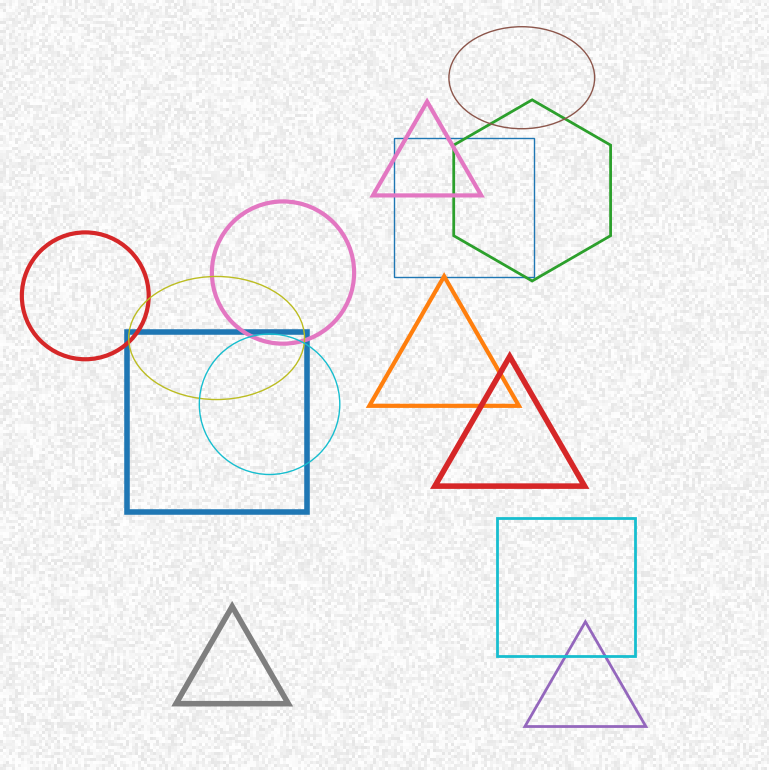[{"shape": "square", "thickness": 0.5, "radius": 0.45, "center": [0.603, 0.73]}, {"shape": "square", "thickness": 2, "radius": 0.58, "center": [0.282, 0.452]}, {"shape": "triangle", "thickness": 1.5, "radius": 0.56, "center": [0.577, 0.529]}, {"shape": "hexagon", "thickness": 1, "radius": 0.59, "center": [0.691, 0.753]}, {"shape": "circle", "thickness": 1.5, "radius": 0.41, "center": [0.111, 0.616]}, {"shape": "triangle", "thickness": 2, "radius": 0.56, "center": [0.662, 0.425]}, {"shape": "triangle", "thickness": 1, "radius": 0.45, "center": [0.76, 0.102]}, {"shape": "oval", "thickness": 0.5, "radius": 0.47, "center": [0.678, 0.899]}, {"shape": "circle", "thickness": 1.5, "radius": 0.46, "center": [0.368, 0.646]}, {"shape": "triangle", "thickness": 1.5, "radius": 0.41, "center": [0.555, 0.787]}, {"shape": "triangle", "thickness": 2, "radius": 0.42, "center": [0.302, 0.128]}, {"shape": "oval", "thickness": 0.5, "radius": 0.57, "center": [0.281, 0.561]}, {"shape": "square", "thickness": 1, "radius": 0.45, "center": [0.735, 0.238]}, {"shape": "circle", "thickness": 0.5, "radius": 0.46, "center": [0.35, 0.475]}]